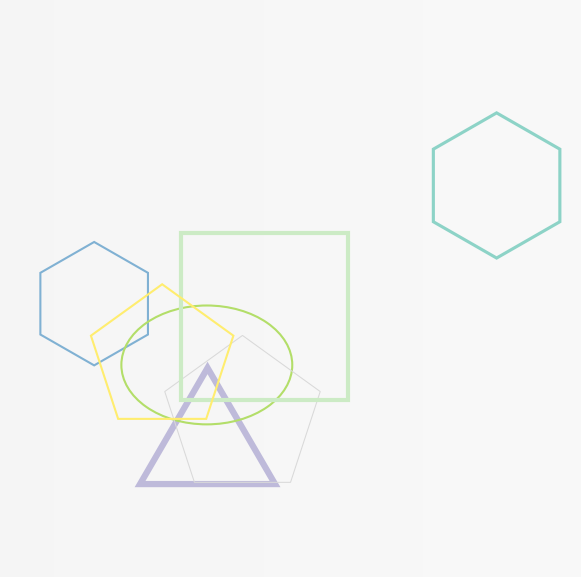[{"shape": "hexagon", "thickness": 1.5, "radius": 0.63, "center": [0.854, 0.678]}, {"shape": "triangle", "thickness": 3, "radius": 0.67, "center": [0.357, 0.228]}, {"shape": "hexagon", "thickness": 1, "radius": 0.53, "center": [0.162, 0.473]}, {"shape": "oval", "thickness": 1, "radius": 0.74, "center": [0.356, 0.367]}, {"shape": "pentagon", "thickness": 0.5, "radius": 0.7, "center": [0.417, 0.278]}, {"shape": "square", "thickness": 2, "radius": 0.72, "center": [0.455, 0.451]}, {"shape": "pentagon", "thickness": 1, "radius": 0.64, "center": [0.279, 0.378]}]